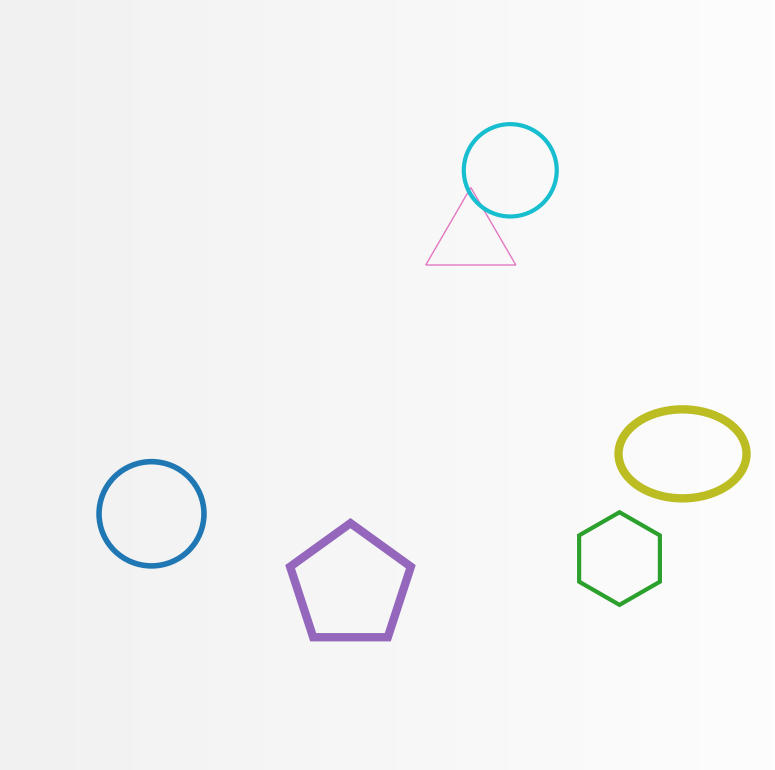[{"shape": "circle", "thickness": 2, "radius": 0.34, "center": [0.195, 0.333]}, {"shape": "hexagon", "thickness": 1.5, "radius": 0.3, "center": [0.799, 0.275]}, {"shape": "pentagon", "thickness": 3, "radius": 0.41, "center": [0.452, 0.239]}, {"shape": "triangle", "thickness": 0.5, "radius": 0.34, "center": [0.607, 0.689]}, {"shape": "oval", "thickness": 3, "radius": 0.41, "center": [0.881, 0.411]}, {"shape": "circle", "thickness": 1.5, "radius": 0.3, "center": [0.658, 0.779]}]